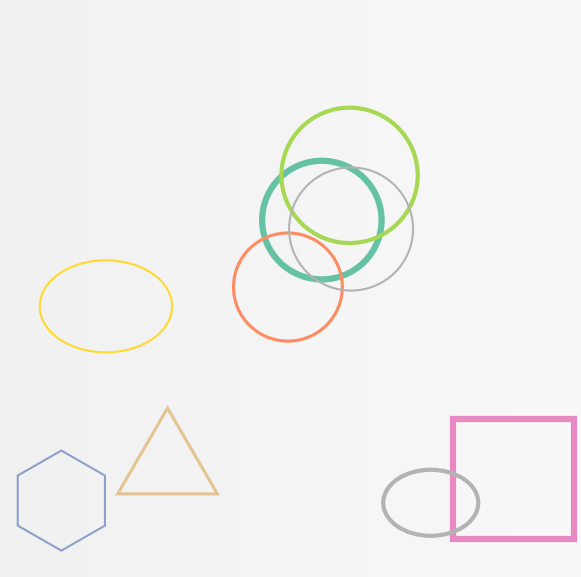[{"shape": "circle", "thickness": 3, "radius": 0.51, "center": [0.554, 0.618]}, {"shape": "circle", "thickness": 1.5, "radius": 0.47, "center": [0.495, 0.502]}, {"shape": "hexagon", "thickness": 1, "radius": 0.43, "center": [0.106, 0.132]}, {"shape": "square", "thickness": 3, "radius": 0.52, "center": [0.884, 0.17]}, {"shape": "circle", "thickness": 2, "radius": 0.59, "center": [0.601, 0.695]}, {"shape": "oval", "thickness": 1, "radius": 0.57, "center": [0.182, 0.469]}, {"shape": "triangle", "thickness": 1.5, "radius": 0.5, "center": [0.288, 0.193]}, {"shape": "oval", "thickness": 2, "radius": 0.41, "center": [0.741, 0.129]}, {"shape": "circle", "thickness": 1, "radius": 0.53, "center": [0.604, 0.603]}]